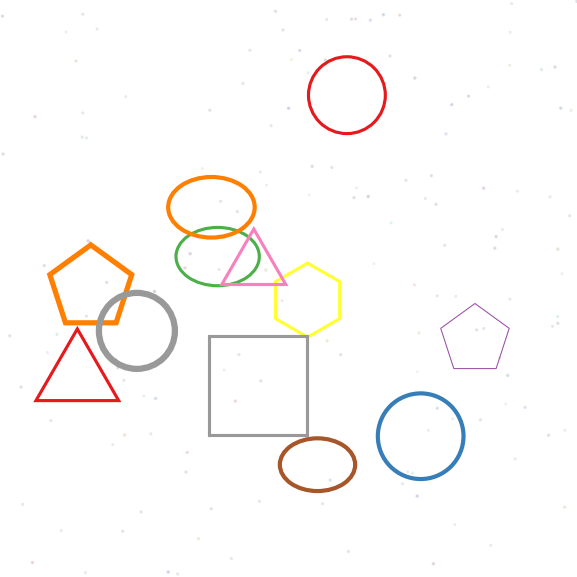[{"shape": "circle", "thickness": 1.5, "radius": 0.33, "center": [0.601, 0.834]}, {"shape": "triangle", "thickness": 1.5, "radius": 0.41, "center": [0.134, 0.347]}, {"shape": "circle", "thickness": 2, "radius": 0.37, "center": [0.728, 0.244]}, {"shape": "oval", "thickness": 1.5, "radius": 0.36, "center": [0.377, 0.555]}, {"shape": "pentagon", "thickness": 0.5, "radius": 0.31, "center": [0.822, 0.411]}, {"shape": "pentagon", "thickness": 2.5, "radius": 0.37, "center": [0.157, 0.5]}, {"shape": "oval", "thickness": 2, "radius": 0.37, "center": [0.366, 0.64]}, {"shape": "hexagon", "thickness": 1.5, "radius": 0.32, "center": [0.533, 0.479]}, {"shape": "oval", "thickness": 2, "radius": 0.33, "center": [0.55, 0.194]}, {"shape": "triangle", "thickness": 1.5, "radius": 0.32, "center": [0.439, 0.538]}, {"shape": "circle", "thickness": 3, "radius": 0.33, "center": [0.237, 0.426]}, {"shape": "square", "thickness": 1.5, "radius": 0.43, "center": [0.447, 0.331]}]